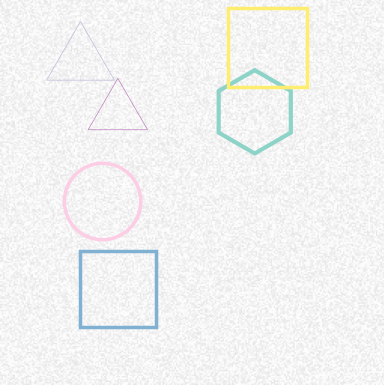[{"shape": "hexagon", "thickness": 3, "radius": 0.54, "center": [0.662, 0.71]}, {"shape": "triangle", "thickness": 0.5, "radius": 0.51, "center": [0.209, 0.843]}, {"shape": "square", "thickness": 2.5, "radius": 0.49, "center": [0.306, 0.25]}, {"shape": "circle", "thickness": 2.5, "radius": 0.5, "center": [0.266, 0.477]}, {"shape": "triangle", "thickness": 0.5, "radius": 0.44, "center": [0.306, 0.708]}, {"shape": "square", "thickness": 2.5, "radius": 0.52, "center": [0.695, 0.877]}]